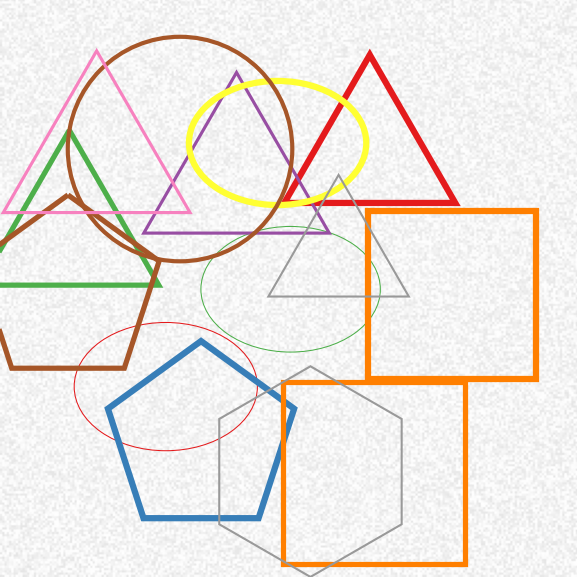[{"shape": "oval", "thickness": 0.5, "radius": 0.79, "center": [0.287, 0.33]}, {"shape": "triangle", "thickness": 3, "radius": 0.85, "center": [0.64, 0.733]}, {"shape": "pentagon", "thickness": 3, "radius": 0.85, "center": [0.348, 0.239]}, {"shape": "triangle", "thickness": 2.5, "radius": 0.89, "center": [0.12, 0.595]}, {"shape": "oval", "thickness": 0.5, "radius": 0.78, "center": [0.503, 0.498]}, {"shape": "triangle", "thickness": 1.5, "radius": 0.93, "center": [0.41, 0.688]}, {"shape": "square", "thickness": 3, "radius": 0.73, "center": [0.783, 0.488]}, {"shape": "square", "thickness": 2.5, "radius": 0.79, "center": [0.648, 0.181]}, {"shape": "oval", "thickness": 3, "radius": 0.77, "center": [0.481, 0.752]}, {"shape": "circle", "thickness": 2, "radius": 0.97, "center": [0.312, 0.741]}, {"shape": "pentagon", "thickness": 2.5, "radius": 0.83, "center": [0.118, 0.496]}, {"shape": "triangle", "thickness": 1.5, "radius": 0.93, "center": [0.167, 0.724]}, {"shape": "hexagon", "thickness": 1, "radius": 0.91, "center": [0.538, 0.182]}, {"shape": "triangle", "thickness": 1, "radius": 0.7, "center": [0.586, 0.556]}]